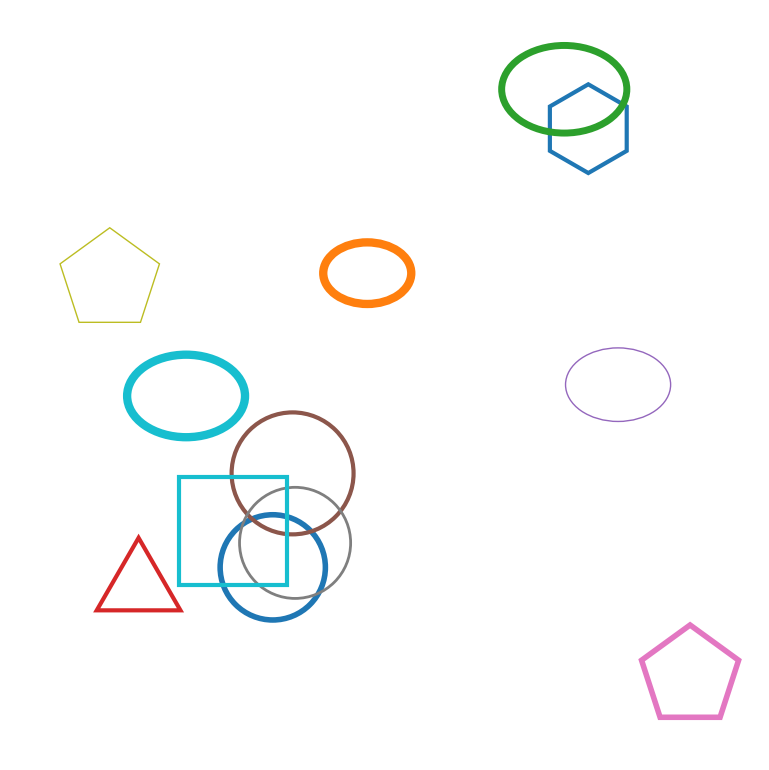[{"shape": "circle", "thickness": 2, "radius": 0.34, "center": [0.354, 0.263]}, {"shape": "hexagon", "thickness": 1.5, "radius": 0.29, "center": [0.764, 0.833]}, {"shape": "oval", "thickness": 3, "radius": 0.29, "center": [0.477, 0.645]}, {"shape": "oval", "thickness": 2.5, "radius": 0.41, "center": [0.733, 0.884]}, {"shape": "triangle", "thickness": 1.5, "radius": 0.31, "center": [0.18, 0.239]}, {"shape": "oval", "thickness": 0.5, "radius": 0.34, "center": [0.803, 0.5]}, {"shape": "circle", "thickness": 1.5, "radius": 0.4, "center": [0.38, 0.385]}, {"shape": "pentagon", "thickness": 2, "radius": 0.33, "center": [0.896, 0.122]}, {"shape": "circle", "thickness": 1, "radius": 0.36, "center": [0.383, 0.295]}, {"shape": "pentagon", "thickness": 0.5, "radius": 0.34, "center": [0.143, 0.636]}, {"shape": "oval", "thickness": 3, "radius": 0.38, "center": [0.242, 0.486]}, {"shape": "square", "thickness": 1.5, "radius": 0.35, "center": [0.302, 0.31]}]